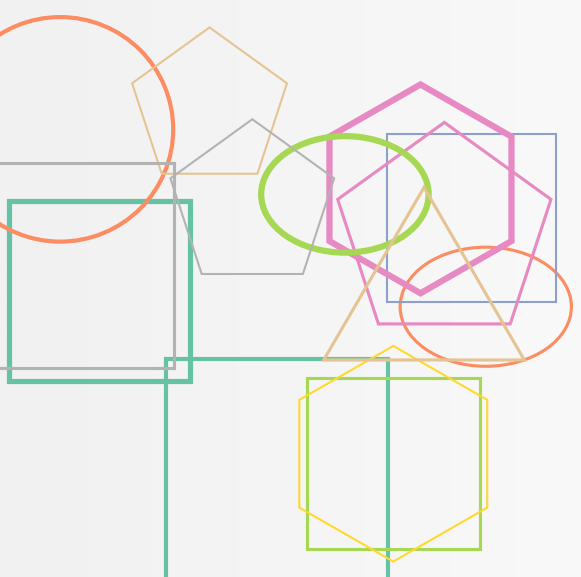[{"shape": "square", "thickness": 2, "radius": 0.96, "center": [0.476, 0.186]}, {"shape": "square", "thickness": 2.5, "radius": 0.78, "center": [0.171, 0.495]}, {"shape": "circle", "thickness": 2, "radius": 0.97, "center": [0.104, 0.775]}, {"shape": "oval", "thickness": 1.5, "radius": 0.74, "center": [0.836, 0.468]}, {"shape": "square", "thickness": 1, "radius": 0.73, "center": [0.811, 0.621]}, {"shape": "pentagon", "thickness": 1.5, "radius": 0.96, "center": [0.764, 0.594]}, {"shape": "hexagon", "thickness": 3, "radius": 0.9, "center": [0.723, 0.672]}, {"shape": "square", "thickness": 1.5, "radius": 0.74, "center": [0.677, 0.197]}, {"shape": "oval", "thickness": 3, "radius": 0.72, "center": [0.593, 0.663]}, {"shape": "hexagon", "thickness": 1, "radius": 0.93, "center": [0.677, 0.213]}, {"shape": "pentagon", "thickness": 1, "radius": 0.7, "center": [0.36, 0.812]}, {"shape": "triangle", "thickness": 1.5, "radius": 1.0, "center": [0.729, 0.475]}, {"shape": "pentagon", "thickness": 1, "radius": 0.74, "center": [0.434, 0.645]}, {"shape": "square", "thickness": 1.5, "radius": 0.89, "center": [0.122, 0.539]}]